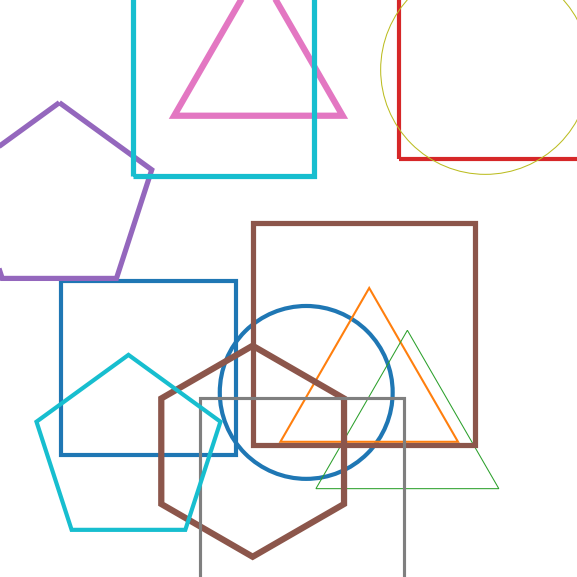[{"shape": "circle", "thickness": 2, "radius": 0.75, "center": [0.53, 0.32]}, {"shape": "square", "thickness": 2, "radius": 0.76, "center": [0.257, 0.362]}, {"shape": "triangle", "thickness": 1, "radius": 0.89, "center": [0.639, 0.323]}, {"shape": "triangle", "thickness": 0.5, "radius": 0.91, "center": [0.705, 0.244]}, {"shape": "square", "thickness": 2, "radius": 0.78, "center": [0.848, 0.881]}, {"shape": "pentagon", "thickness": 2.5, "radius": 0.84, "center": [0.103, 0.653]}, {"shape": "hexagon", "thickness": 3, "radius": 0.91, "center": [0.438, 0.218]}, {"shape": "square", "thickness": 2.5, "radius": 0.96, "center": [0.63, 0.421]}, {"shape": "triangle", "thickness": 3, "radius": 0.84, "center": [0.447, 0.883]}, {"shape": "square", "thickness": 1.5, "radius": 0.88, "center": [0.522, 0.134]}, {"shape": "circle", "thickness": 0.5, "radius": 0.91, "center": [0.84, 0.879]}, {"shape": "pentagon", "thickness": 2, "radius": 0.84, "center": [0.222, 0.217]}, {"shape": "square", "thickness": 2.5, "radius": 0.78, "center": [0.387, 0.851]}]